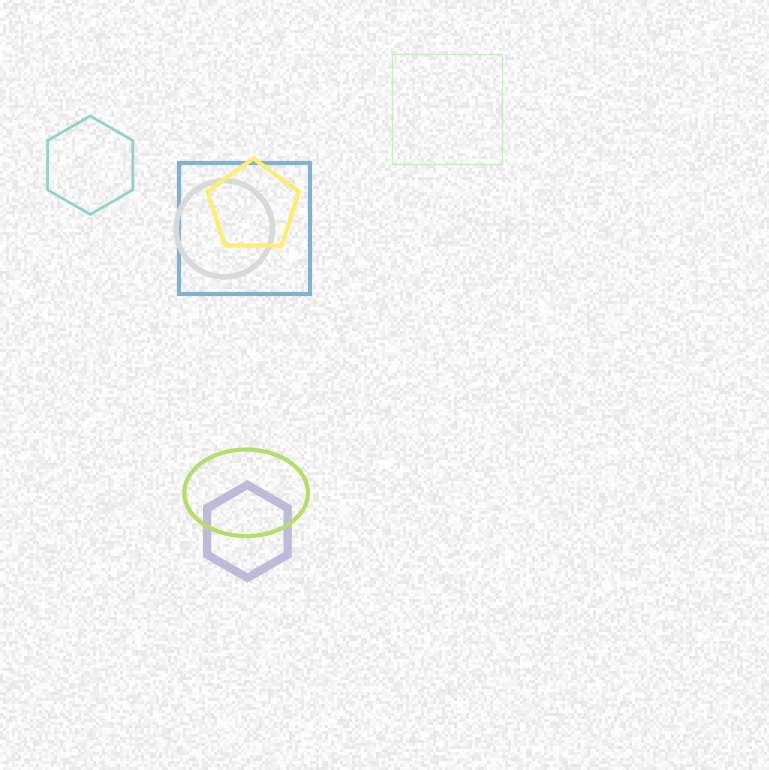[{"shape": "hexagon", "thickness": 1, "radius": 0.32, "center": [0.117, 0.785]}, {"shape": "hexagon", "thickness": 3, "radius": 0.3, "center": [0.321, 0.31]}, {"shape": "square", "thickness": 1.5, "radius": 0.42, "center": [0.317, 0.703]}, {"shape": "oval", "thickness": 1.5, "radius": 0.4, "center": [0.32, 0.36]}, {"shape": "circle", "thickness": 2, "radius": 0.31, "center": [0.291, 0.703]}, {"shape": "square", "thickness": 0.5, "radius": 0.36, "center": [0.58, 0.859]}, {"shape": "pentagon", "thickness": 1.5, "radius": 0.31, "center": [0.329, 0.732]}]